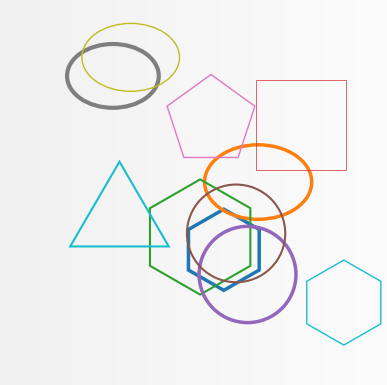[{"shape": "hexagon", "thickness": 2.5, "radius": 0.53, "center": [0.578, 0.351]}, {"shape": "oval", "thickness": 2.5, "radius": 0.69, "center": [0.666, 0.527]}, {"shape": "hexagon", "thickness": 1.5, "radius": 0.75, "center": [0.517, 0.384]}, {"shape": "square", "thickness": 0.5, "radius": 0.58, "center": [0.776, 0.675]}, {"shape": "circle", "thickness": 2.5, "radius": 0.62, "center": [0.639, 0.287]}, {"shape": "circle", "thickness": 1.5, "radius": 0.63, "center": [0.609, 0.394]}, {"shape": "pentagon", "thickness": 1, "radius": 0.6, "center": [0.544, 0.687]}, {"shape": "oval", "thickness": 3, "radius": 0.59, "center": [0.291, 0.803]}, {"shape": "oval", "thickness": 1, "radius": 0.63, "center": [0.337, 0.851]}, {"shape": "triangle", "thickness": 1.5, "radius": 0.73, "center": [0.308, 0.433]}, {"shape": "hexagon", "thickness": 1, "radius": 0.55, "center": [0.887, 0.214]}]